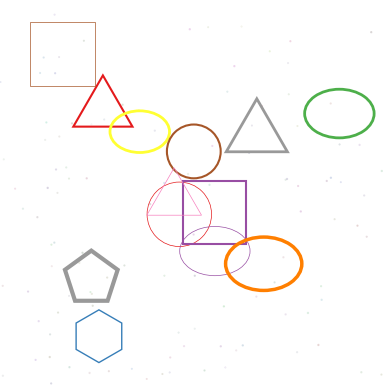[{"shape": "triangle", "thickness": 1.5, "radius": 0.44, "center": [0.267, 0.715]}, {"shape": "circle", "thickness": 0.5, "radius": 0.42, "center": [0.466, 0.443]}, {"shape": "hexagon", "thickness": 1, "radius": 0.34, "center": [0.257, 0.127]}, {"shape": "oval", "thickness": 2, "radius": 0.45, "center": [0.882, 0.705]}, {"shape": "oval", "thickness": 0.5, "radius": 0.46, "center": [0.558, 0.348]}, {"shape": "square", "thickness": 1.5, "radius": 0.41, "center": [0.557, 0.448]}, {"shape": "oval", "thickness": 2.5, "radius": 0.5, "center": [0.685, 0.315]}, {"shape": "oval", "thickness": 2, "radius": 0.39, "center": [0.363, 0.658]}, {"shape": "circle", "thickness": 1.5, "radius": 0.35, "center": [0.503, 0.607]}, {"shape": "square", "thickness": 0.5, "radius": 0.42, "center": [0.162, 0.859]}, {"shape": "triangle", "thickness": 0.5, "radius": 0.41, "center": [0.452, 0.482]}, {"shape": "triangle", "thickness": 2, "radius": 0.46, "center": [0.667, 0.652]}, {"shape": "pentagon", "thickness": 3, "radius": 0.36, "center": [0.237, 0.277]}]